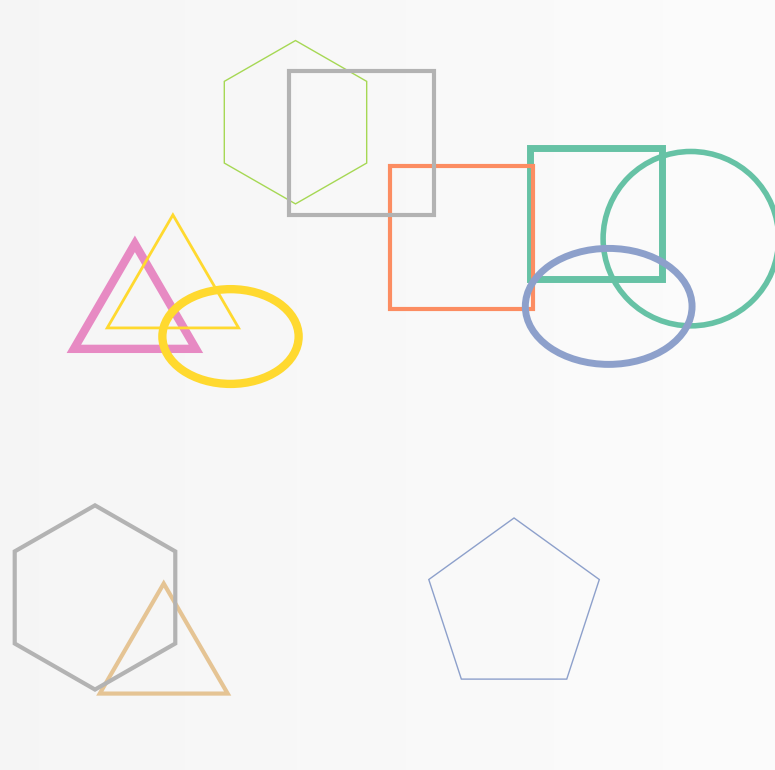[{"shape": "square", "thickness": 2.5, "radius": 0.43, "center": [0.768, 0.723]}, {"shape": "circle", "thickness": 2, "radius": 0.57, "center": [0.891, 0.69]}, {"shape": "square", "thickness": 1.5, "radius": 0.46, "center": [0.595, 0.691]}, {"shape": "oval", "thickness": 2.5, "radius": 0.54, "center": [0.785, 0.602]}, {"shape": "pentagon", "thickness": 0.5, "radius": 0.58, "center": [0.663, 0.212]}, {"shape": "triangle", "thickness": 3, "radius": 0.45, "center": [0.174, 0.592]}, {"shape": "hexagon", "thickness": 0.5, "radius": 0.53, "center": [0.381, 0.841]}, {"shape": "triangle", "thickness": 1, "radius": 0.49, "center": [0.223, 0.623]}, {"shape": "oval", "thickness": 3, "radius": 0.44, "center": [0.297, 0.563]}, {"shape": "triangle", "thickness": 1.5, "radius": 0.48, "center": [0.211, 0.147]}, {"shape": "hexagon", "thickness": 1.5, "radius": 0.6, "center": [0.123, 0.224]}, {"shape": "square", "thickness": 1.5, "radius": 0.47, "center": [0.467, 0.815]}]